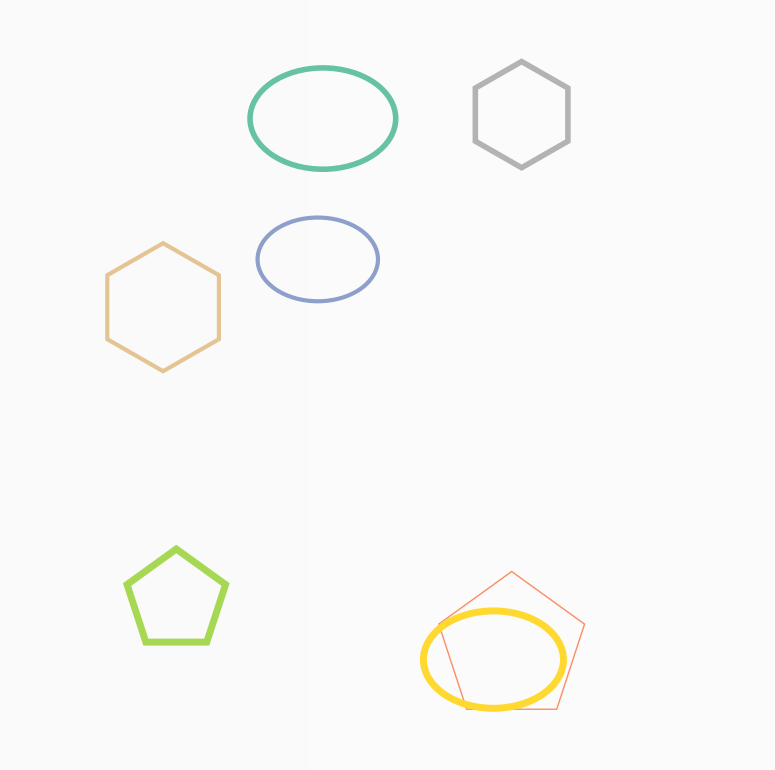[{"shape": "oval", "thickness": 2, "radius": 0.47, "center": [0.417, 0.846]}, {"shape": "pentagon", "thickness": 0.5, "radius": 0.49, "center": [0.66, 0.159]}, {"shape": "oval", "thickness": 1.5, "radius": 0.39, "center": [0.41, 0.663]}, {"shape": "pentagon", "thickness": 2.5, "radius": 0.33, "center": [0.227, 0.22]}, {"shape": "oval", "thickness": 2.5, "radius": 0.45, "center": [0.637, 0.143]}, {"shape": "hexagon", "thickness": 1.5, "radius": 0.42, "center": [0.21, 0.601]}, {"shape": "hexagon", "thickness": 2, "radius": 0.34, "center": [0.673, 0.851]}]